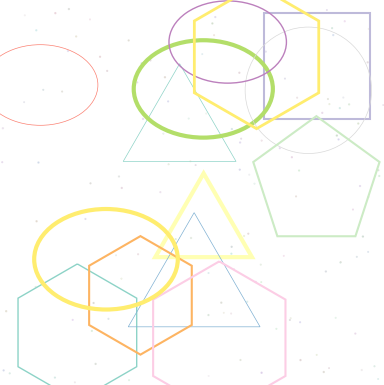[{"shape": "triangle", "thickness": 0.5, "radius": 0.85, "center": [0.467, 0.665]}, {"shape": "hexagon", "thickness": 1, "radius": 0.89, "center": [0.201, 0.137]}, {"shape": "triangle", "thickness": 3, "radius": 0.73, "center": [0.529, 0.405]}, {"shape": "square", "thickness": 1.5, "radius": 0.69, "center": [0.822, 0.829]}, {"shape": "oval", "thickness": 0.5, "radius": 0.75, "center": [0.105, 0.779]}, {"shape": "triangle", "thickness": 0.5, "radius": 0.99, "center": [0.504, 0.25]}, {"shape": "hexagon", "thickness": 1.5, "radius": 0.77, "center": [0.365, 0.233]}, {"shape": "oval", "thickness": 3, "radius": 0.9, "center": [0.528, 0.769]}, {"shape": "hexagon", "thickness": 1.5, "radius": 0.99, "center": [0.57, 0.123]}, {"shape": "circle", "thickness": 0.5, "radius": 0.82, "center": [0.801, 0.765]}, {"shape": "oval", "thickness": 1, "radius": 0.76, "center": [0.591, 0.891]}, {"shape": "pentagon", "thickness": 1.5, "radius": 0.86, "center": [0.822, 0.526]}, {"shape": "oval", "thickness": 3, "radius": 0.93, "center": [0.275, 0.327]}, {"shape": "hexagon", "thickness": 2, "radius": 0.93, "center": [0.666, 0.852]}]